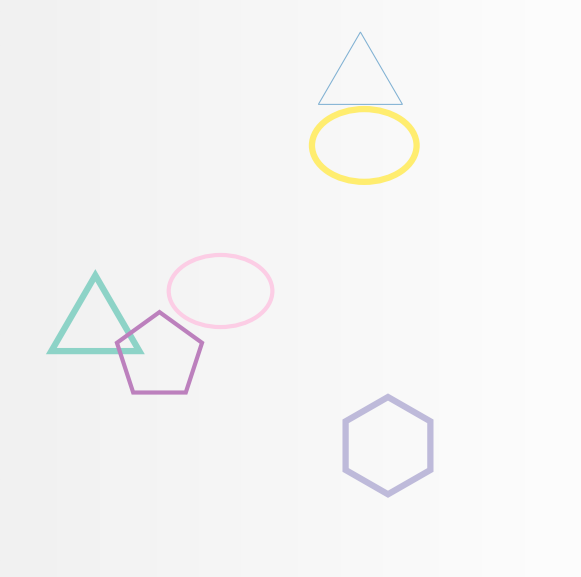[{"shape": "triangle", "thickness": 3, "radius": 0.44, "center": [0.164, 0.435]}, {"shape": "hexagon", "thickness": 3, "radius": 0.42, "center": [0.668, 0.227]}, {"shape": "triangle", "thickness": 0.5, "radius": 0.42, "center": [0.62, 0.86]}, {"shape": "oval", "thickness": 2, "radius": 0.45, "center": [0.379, 0.495]}, {"shape": "pentagon", "thickness": 2, "radius": 0.38, "center": [0.274, 0.382]}, {"shape": "oval", "thickness": 3, "radius": 0.45, "center": [0.627, 0.747]}]